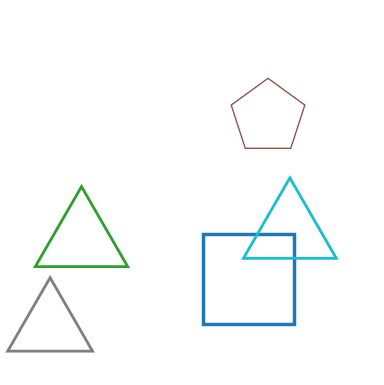[{"shape": "square", "thickness": 2.5, "radius": 0.59, "center": [0.645, 0.275]}, {"shape": "triangle", "thickness": 2, "radius": 0.69, "center": [0.212, 0.377]}, {"shape": "pentagon", "thickness": 1, "radius": 0.5, "center": [0.696, 0.696]}, {"shape": "triangle", "thickness": 2, "radius": 0.64, "center": [0.13, 0.152]}, {"shape": "triangle", "thickness": 2, "radius": 0.7, "center": [0.753, 0.399]}]